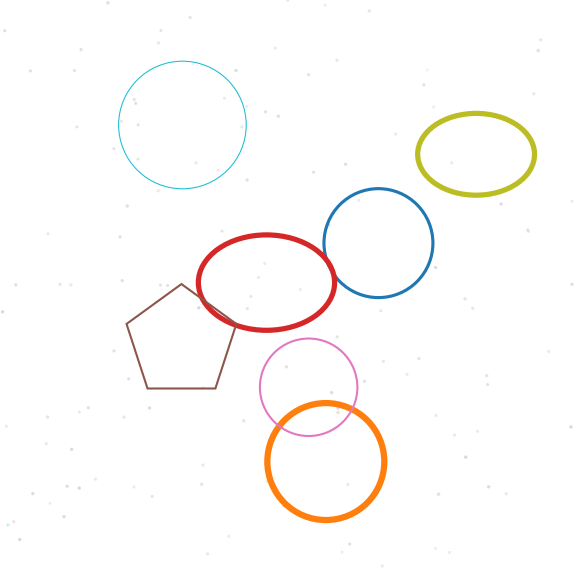[{"shape": "circle", "thickness": 1.5, "radius": 0.47, "center": [0.655, 0.578]}, {"shape": "circle", "thickness": 3, "radius": 0.51, "center": [0.564, 0.2]}, {"shape": "oval", "thickness": 2.5, "radius": 0.59, "center": [0.461, 0.51]}, {"shape": "pentagon", "thickness": 1, "radius": 0.5, "center": [0.314, 0.407]}, {"shape": "circle", "thickness": 1, "radius": 0.42, "center": [0.534, 0.329]}, {"shape": "oval", "thickness": 2.5, "radius": 0.51, "center": [0.824, 0.732]}, {"shape": "circle", "thickness": 0.5, "radius": 0.55, "center": [0.316, 0.783]}]